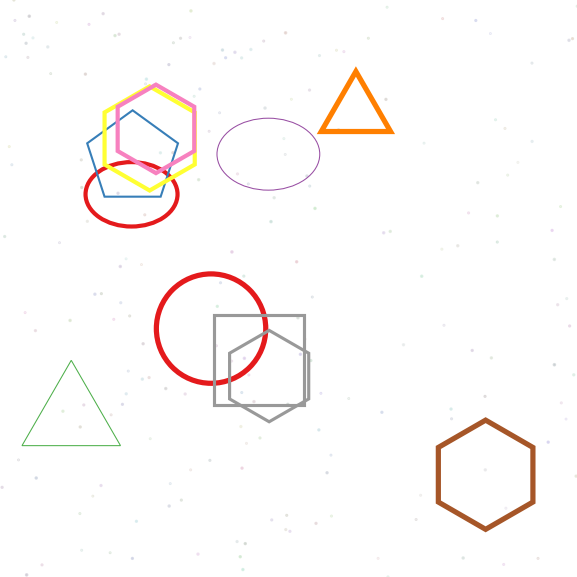[{"shape": "circle", "thickness": 2.5, "radius": 0.47, "center": [0.365, 0.43]}, {"shape": "oval", "thickness": 2, "radius": 0.4, "center": [0.228, 0.663]}, {"shape": "pentagon", "thickness": 1, "radius": 0.41, "center": [0.23, 0.725]}, {"shape": "triangle", "thickness": 0.5, "radius": 0.49, "center": [0.123, 0.277]}, {"shape": "oval", "thickness": 0.5, "radius": 0.44, "center": [0.465, 0.732]}, {"shape": "triangle", "thickness": 2.5, "radius": 0.35, "center": [0.616, 0.806]}, {"shape": "hexagon", "thickness": 2, "radius": 0.45, "center": [0.259, 0.759]}, {"shape": "hexagon", "thickness": 2.5, "radius": 0.47, "center": [0.841, 0.177]}, {"shape": "hexagon", "thickness": 2, "radius": 0.38, "center": [0.27, 0.776]}, {"shape": "square", "thickness": 1.5, "radius": 0.39, "center": [0.448, 0.376]}, {"shape": "hexagon", "thickness": 1.5, "radius": 0.4, "center": [0.466, 0.348]}]